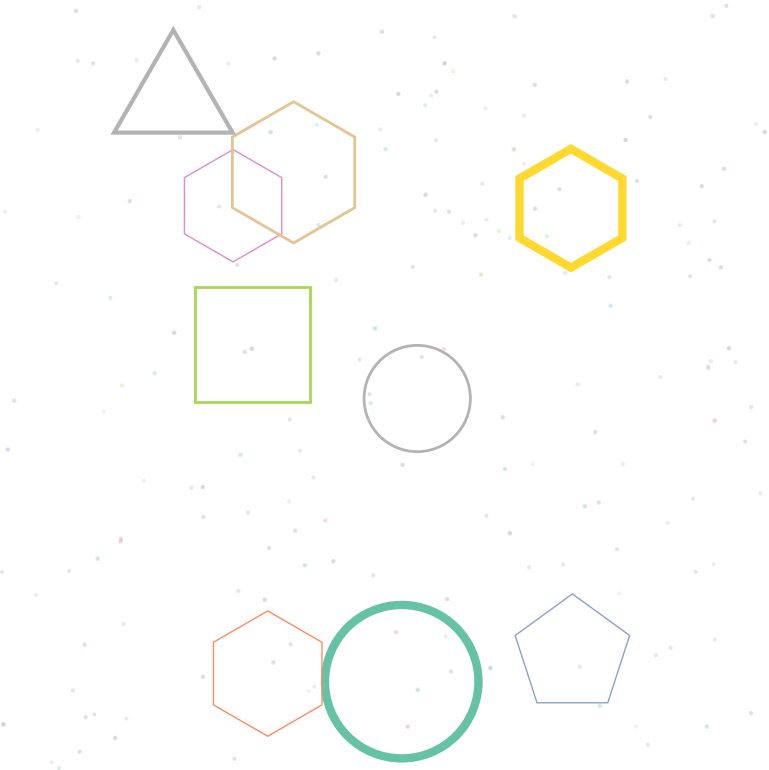[{"shape": "circle", "thickness": 3, "radius": 0.5, "center": [0.522, 0.115]}, {"shape": "hexagon", "thickness": 0.5, "radius": 0.41, "center": [0.348, 0.125]}, {"shape": "pentagon", "thickness": 0.5, "radius": 0.39, "center": [0.743, 0.151]}, {"shape": "hexagon", "thickness": 0.5, "radius": 0.36, "center": [0.303, 0.733]}, {"shape": "square", "thickness": 1, "radius": 0.37, "center": [0.328, 0.553]}, {"shape": "hexagon", "thickness": 3, "radius": 0.39, "center": [0.741, 0.73]}, {"shape": "hexagon", "thickness": 1, "radius": 0.46, "center": [0.381, 0.776]}, {"shape": "circle", "thickness": 1, "radius": 0.35, "center": [0.542, 0.482]}, {"shape": "triangle", "thickness": 1.5, "radius": 0.44, "center": [0.225, 0.872]}]